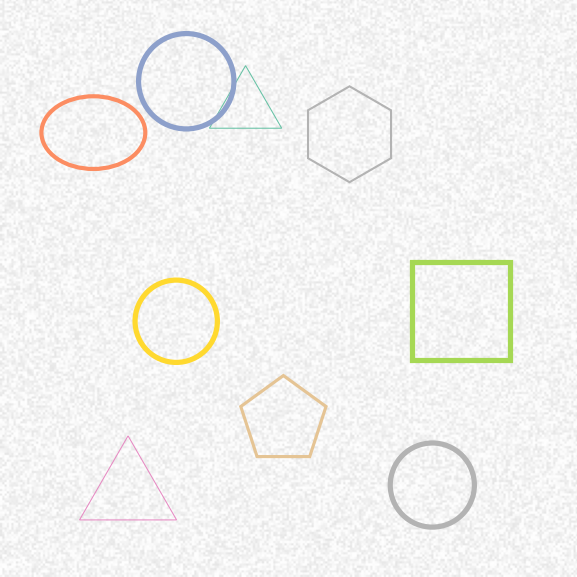[{"shape": "triangle", "thickness": 0.5, "radius": 0.36, "center": [0.425, 0.813]}, {"shape": "oval", "thickness": 2, "radius": 0.45, "center": [0.162, 0.769]}, {"shape": "circle", "thickness": 2.5, "radius": 0.41, "center": [0.323, 0.858]}, {"shape": "triangle", "thickness": 0.5, "radius": 0.49, "center": [0.222, 0.147]}, {"shape": "square", "thickness": 2.5, "radius": 0.42, "center": [0.798, 0.461]}, {"shape": "circle", "thickness": 2.5, "radius": 0.36, "center": [0.305, 0.443]}, {"shape": "pentagon", "thickness": 1.5, "radius": 0.39, "center": [0.491, 0.271]}, {"shape": "hexagon", "thickness": 1, "radius": 0.41, "center": [0.605, 0.767]}, {"shape": "circle", "thickness": 2.5, "radius": 0.36, "center": [0.749, 0.159]}]